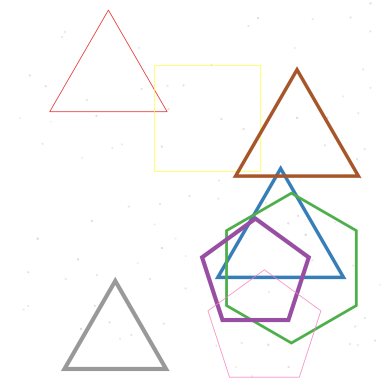[{"shape": "triangle", "thickness": 0.5, "radius": 0.88, "center": [0.282, 0.798]}, {"shape": "triangle", "thickness": 2.5, "radius": 0.94, "center": [0.729, 0.374]}, {"shape": "hexagon", "thickness": 2, "radius": 0.97, "center": [0.757, 0.304]}, {"shape": "pentagon", "thickness": 3, "radius": 0.73, "center": [0.663, 0.287]}, {"shape": "square", "thickness": 0.5, "radius": 0.69, "center": [0.538, 0.694]}, {"shape": "triangle", "thickness": 2.5, "radius": 0.92, "center": [0.771, 0.635]}, {"shape": "pentagon", "thickness": 0.5, "radius": 0.77, "center": [0.687, 0.145]}, {"shape": "triangle", "thickness": 3, "radius": 0.76, "center": [0.299, 0.118]}]